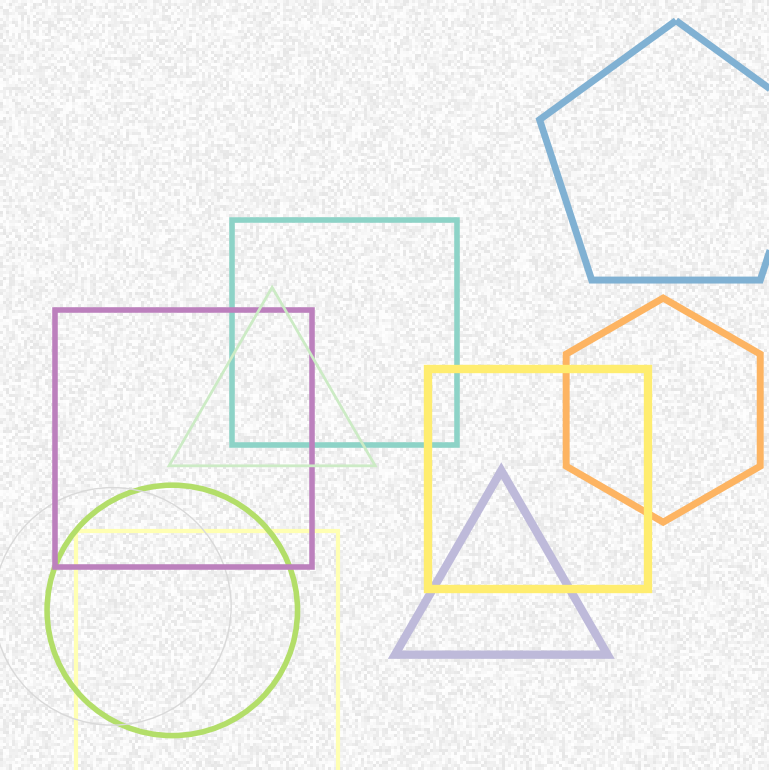[{"shape": "square", "thickness": 2, "radius": 0.73, "center": [0.448, 0.568]}, {"shape": "square", "thickness": 1.5, "radius": 0.85, "center": [0.269, 0.14]}, {"shape": "triangle", "thickness": 3, "radius": 0.8, "center": [0.651, 0.229]}, {"shape": "pentagon", "thickness": 2.5, "radius": 0.93, "center": [0.878, 0.787]}, {"shape": "hexagon", "thickness": 2.5, "radius": 0.73, "center": [0.861, 0.467]}, {"shape": "circle", "thickness": 2, "radius": 0.81, "center": [0.224, 0.207]}, {"shape": "circle", "thickness": 0.5, "radius": 0.77, "center": [0.146, 0.213]}, {"shape": "square", "thickness": 2, "radius": 0.83, "center": [0.238, 0.43]}, {"shape": "triangle", "thickness": 1, "radius": 0.77, "center": [0.353, 0.472]}, {"shape": "square", "thickness": 3, "radius": 0.71, "center": [0.699, 0.378]}]